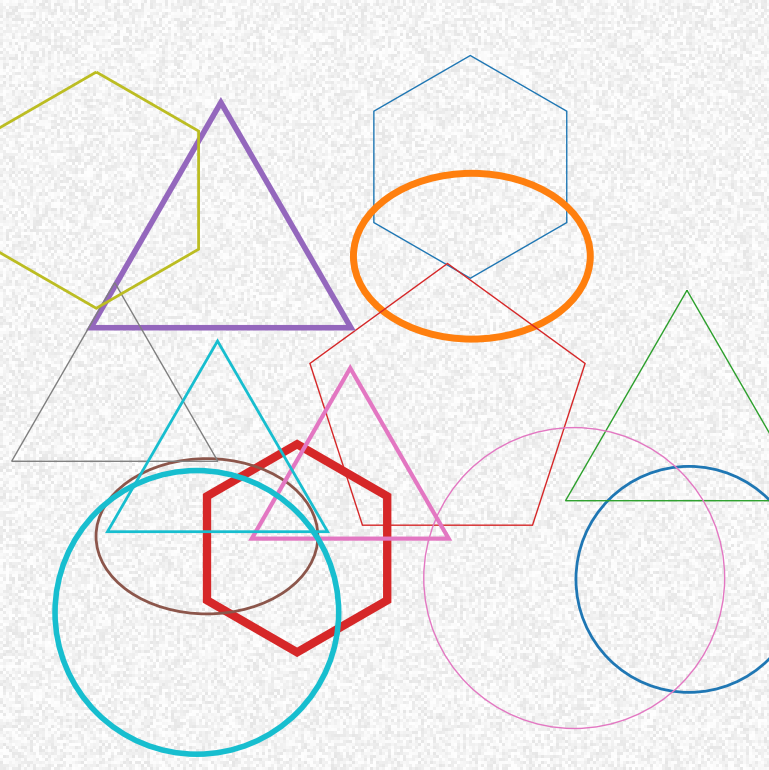[{"shape": "circle", "thickness": 1, "radius": 0.73, "center": [0.895, 0.248]}, {"shape": "hexagon", "thickness": 0.5, "radius": 0.72, "center": [0.611, 0.783]}, {"shape": "oval", "thickness": 2.5, "radius": 0.77, "center": [0.613, 0.667]}, {"shape": "triangle", "thickness": 0.5, "radius": 0.91, "center": [0.892, 0.441]}, {"shape": "pentagon", "thickness": 0.5, "radius": 0.94, "center": [0.581, 0.47]}, {"shape": "hexagon", "thickness": 3, "radius": 0.68, "center": [0.386, 0.288]}, {"shape": "triangle", "thickness": 2, "radius": 0.97, "center": [0.287, 0.672]}, {"shape": "oval", "thickness": 1, "radius": 0.72, "center": [0.269, 0.304]}, {"shape": "triangle", "thickness": 1.5, "radius": 0.74, "center": [0.455, 0.374]}, {"shape": "circle", "thickness": 0.5, "radius": 0.98, "center": [0.746, 0.249]}, {"shape": "triangle", "thickness": 0.5, "radius": 0.77, "center": [0.149, 0.478]}, {"shape": "hexagon", "thickness": 1, "radius": 0.77, "center": [0.125, 0.753]}, {"shape": "triangle", "thickness": 1, "radius": 0.83, "center": [0.283, 0.392]}, {"shape": "circle", "thickness": 2, "radius": 0.92, "center": [0.256, 0.205]}]